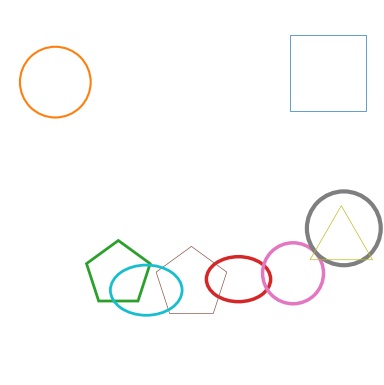[{"shape": "square", "thickness": 0.5, "radius": 0.49, "center": [0.851, 0.81]}, {"shape": "circle", "thickness": 1.5, "radius": 0.46, "center": [0.144, 0.787]}, {"shape": "pentagon", "thickness": 2, "radius": 0.43, "center": [0.307, 0.288]}, {"shape": "oval", "thickness": 2.5, "radius": 0.42, "center": [0.62, 0.275]}, {"shape": "pentagon", "thickness": 0.5, "radius": 0.48, "center": [0.497, 0.264]}, {"shape": "circle", "thickness": 2.5, "radius": 0.4, "center": [0.761, 0.29]}, {"shape": "circle", "thickness": 3, "radius": 0.48, "center": [0.893, 0.407]}, {"shape": "triangle", "thickness": 0.5, "radius": 0.47, "center": [0.886, 0.372]}, {"shape": "oval", "thickness": 2, "radius": 0.47, "center": [0.38, 0.246]}]